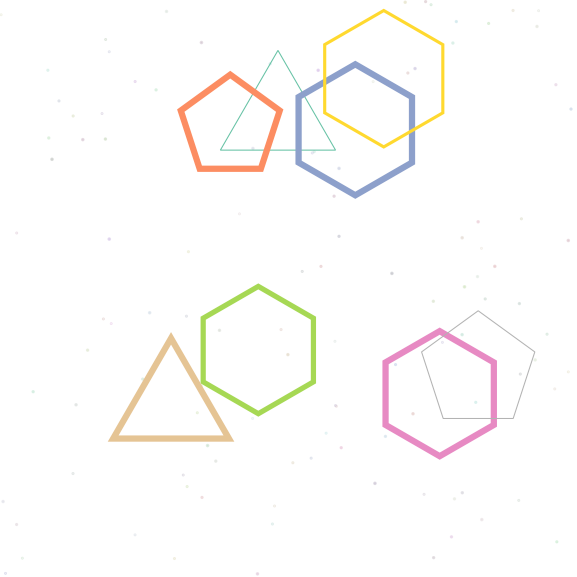[{"shape": "triangle", "thickness": 0.5, "radius": 0.58, "center": [0.481, 0.797]}, {"shape": "pentagon", "thickness": 3, "radius": 0.45, "center": [0.399, 0.78]}, {"shape": "hexagon", "thickness": 3, "radius": 0.57, "center": [0.615, 0.774]}, {"shape": "hexagon", "thickness": 3, "radius": 0.54, "center": [0.761, 0.317]}, {"shape": "hexagon", "thickness": 2.5, "radius": 0.55, "center": [0.447, 0.393]}, {"shape": "hexagon", "thickness": 1.5, "radius": 0.59, "center": [0.665, 0.863]}, {"shape": "triangle", "thickness": 3, "radius": 0.58, "center": [0.296, 0.298]}, {"shape": "pentagon", "thickness": 0.5, "radius": 0.52, "center": [0.828, 0.358]}]